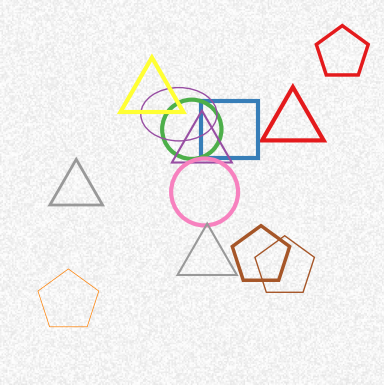[{"shape": "pentagon", "thickness": 2.5, "radius": 0.35, "center": [0.889, 0.863]}, {"shape": "triangle", "thickness": 3, "radius": 0.46, "center": [0.761, 0.681]}, {"shape": "square", "thickness": 3, "radius": 0.37, "center": [0.596, 0.663]}, {"shape": "circle", "thickness": 3, "radius": 0.39, "center": [0.498, 0.664]}, {"shape": "oval", "thickness": 1, "radius": 0.49, "center": [0.465, 0.703]}, {"shape": "triangle", "thickness": 1.5, "radius": 0.45, "center": [0.524, 0.623]}, {"shape": "pentagon", "thickness": 0.5, "radius": 0.42, "center": [0.178, 0.218]}, {"shape": "triangle", "thickness": 3, "radius": 0.47, "center": [0.395, 0.756]}, {"shape": "pentagon", "thickness": 2.5, "radius": 0.39, "center": [0.678, 0.335]}, {"shape": "pentagon", "thickness": 1, "radius": 0.41, "center": [0.739, 0.307]}, {"shape": "circle", "thickness": 3, "radius": 0.43, "center": [0.531, 0.501]}, {"shape": "triangle", "thickness": 2, "radius": 0.4, "center": [0.198, 0.507]}, {"shape": "triangle", "thickness": 1.5, "radius": 0.44, "center": [0.538, 0.33]}]